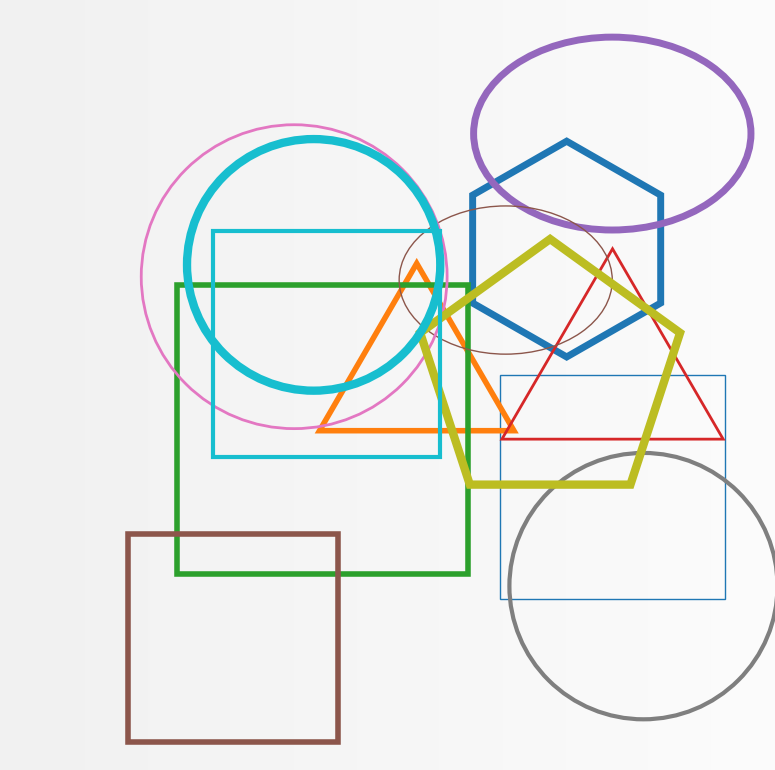[{"shape": "square", "thickness": 0.5, "radius": 0.73, "center": [0.79, 0.367]}, {"shape": "hexagon", "thickness": 2.5, "radius": 0.7, "center": [0.731, 0.677]}, {"shape": "triangle", "thickness": 2, "radius": 0.72, "center": [0.538, 0.513]}, {"shape": "square", "thickness": 2, "radius": 0.94, "center": [0.416, 0.442]}, {"shape": "triangle", "thickness": 1, "radius": 0.82, "center": [0.79, 0.512]}, {"shape": "oval", "thickness": 2.5, "radius": 0.89, "center": [0.79, 0.827]}, {"shape": "square", "thickness": 2, "radius": 0.68, "center": [0.301, 0.171]}, {"shape": "oval", "thickness": 0.5, "radius": 0.69, "center": [0.653, 0.636]}, {"shape": "circle", "thickness": 1, "radius": 0.99, "center": [0.38, 0.641]}, {"shape": "circle", "thickness": 1.5, "radius": 0.86, "center": [0.83, 0.239]}, {"shape": "pentagon", "thickness": 3, "radius": 0.88, "center": [0.71, 0.513]}, {"shape": "square", "thickness": 1.5, "radius": 0.73, "center": [0.421, 0.554]}, {"shape": "circle", "thickness": 3, "radius": 0.82, "center": [0.405, 0.656]}]